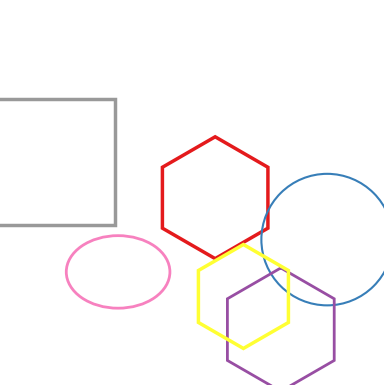[{"shape": "hexagon", "thickness": 2.5, "radius": 0.79, "center": [0.559, 0.486]}, {"shape": "circle", "thickness": 1.5, "radius": 0.85, "center": [0.85, 0.378]}, {"shape": "hexagon", "thickness": 2, "radius": 0.8, "center": [0.729, 0.144]}, {"shape": "hexagon", "thickness": 2.5, "radius": 0.67, "center": [0.632, 0.23]}, {"shape": "oval", "thickness": 2, "radius": 0.67, "center": [0.307, 0.294]}, {"shape": "square", "thickness": 2.5, "radius": 0.81, "center": [0.135, 0.58]}]